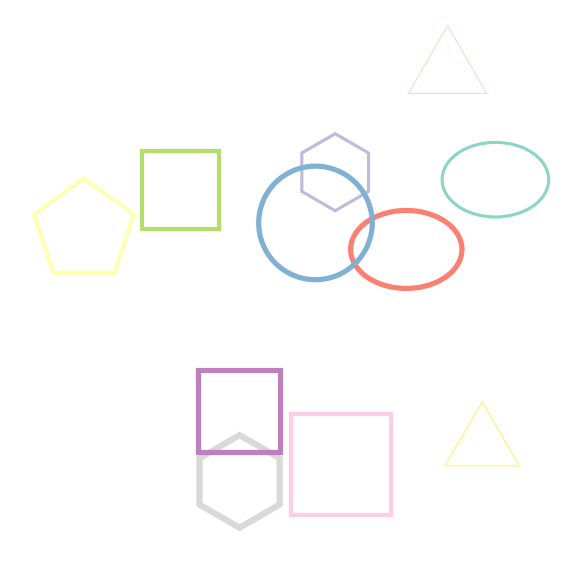[{"shape": "oval", "thickness": 1.5, "radius": 0.46, "center": [0.858, 0.688]}, {"shape": "pentagon", "thickness": 2, "radius": 0.45, "center": [0.145, 0.6]}, {"shape": "hexagon", "thickness": 1.5, "radius": 0.33, "center": [0.58, 0.701]}, {"shape": "oval", "thickness": 2.5, "radius": 0.48, "center": [0.704, 0.567]}, {"shape": "circle", "thickness": 2.5, "radius": 0.49, "center": [0.546, 0.613]}, {"shape": "square", "thickness": 2, "radius": 0.34, "center": [0.312, 0.67]}, {"shape": "square", "thickness": 2, "radius": 0.44, "center": [0.59, 0.195]}, {"shape": "hexagon", "thickness": 3, "radius": 0.4, "center": [0.415, 0.166]}, {"shape": "square", "thickness": 2.5, "radius": 0.35, "center": [0.414, 0.287]}, {"shape": "triangle", "thickness": 0.5, "radius": 0.39, "center": [0.775, 0.876]}, {"shape": "triangle", "thickness": 0.5, "radius": 0.37, "center": [0.835, 0.23]}]